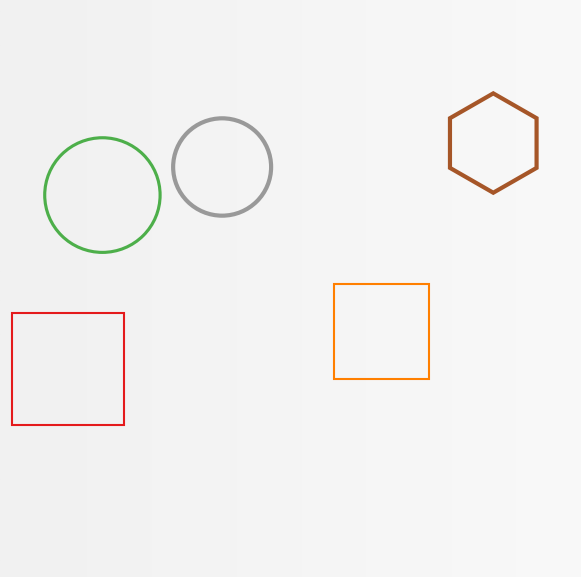[{"shape": "square", "thickness": 1, "radius": 0.48, "center": [0.117, 0.359]}, {"shape": "circle", "thickness": 1.5, "radius": 0.5, "center": [0.176, 0.661]}, {"shape": "square", "thickness": 1, "radius": 0.41, "center": [0.656, 0.425]}, {"shape": "hexagon", "thickness": 2, "radius": 0.43, "center": [0.849, 0.751]}, {"shape": "circle", "thickness": 2, "radius": 0.42, "center": [0.382, 0.71]}]